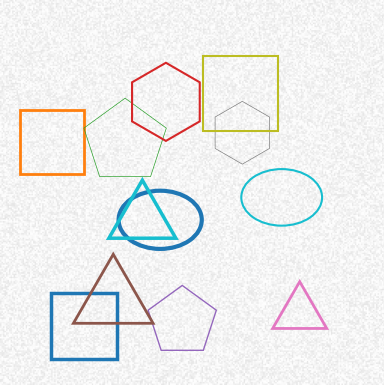[{"shape": "oval", "thickness": 3, "radius": 0.54, "center": [0.416, 0.429]}, {"shape": "square", "thickness": 2.5, "radius": 0.43, "center": [0.219, 0.152]}, {"shape": "square", "thickness": 2, "radius": 0.41, "center": [0.135, 0.63]}, {"shape": "pentagon", "thickness": 0.5, "radius": 0.56, "center": [0.325, 0.632]}, {"shape": "hexagon", "thickness": 1.5, "radius": 0.51, "center": [0.431, 0.735]}, {"shape": "pentagon", "thickness": 1, "radius": 0.47, "center": [0.473, 0.165]}, {"shape": "triangle", "thickness": 2, "radius": 0.6, "center": [0.294, 0.22]}, {"shape": "triangle", "thickness": 2, "radius": 0.41, "center": [0.778, 0.187]}, {"shape": "hexagon", "thickness": 0.5, "radius": 0.41, "center": [0.629, 0.655]}, {"shape": "square", "thickness": 1.5, "radius": 0.49, "center": [0.624, 0.757]}, {"shape": "oval", "thickness": 1.5, "radius": 0.52, "center": [0.732, 0.487]}, {"shape": "triangle", "thickness": 2.5, "radius": 0.5, "center": [0.37, 0.431]}]